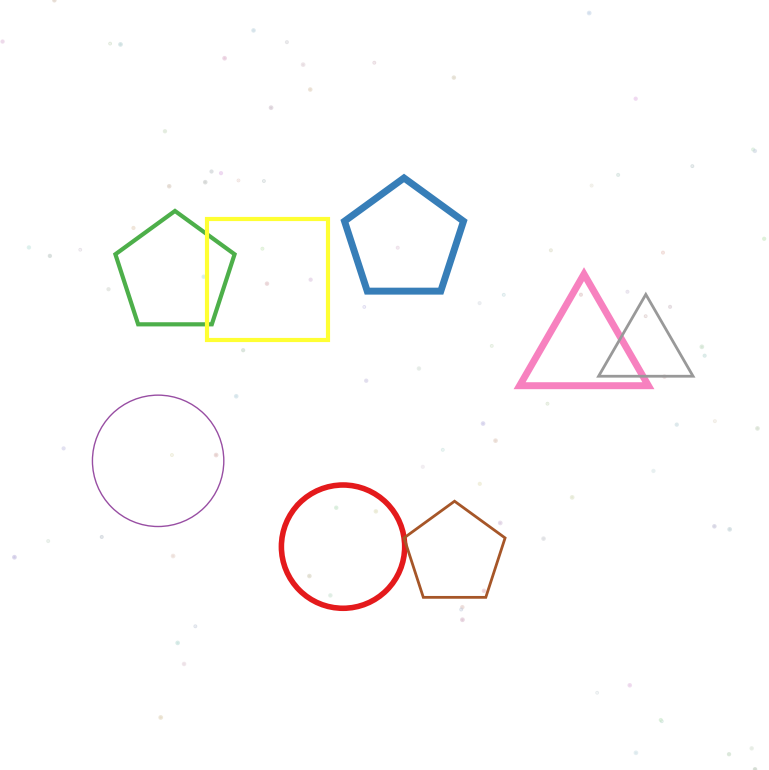[{"shape": "circle", "thickness": 2, "radius": 0.4, "center": [0.446, 0.29]}, {"shape": "pentagon", "thickness": 2.5, "radius": 0.41, "center": [0.525, 0.688]}, {"shape": "pentagon", "thickness": 1.5, "radius": 0.41, "center": [0.227, 0.645]}, {"shape": "circle", "thickness": 0.5, "radius": 0.43, "center": [0.205, 0.402]}, {"shape": "square", "thickness": 1.5, "radius": 0.39, "center": [0.348, 0.637]}, {"shape": "pentagon", "thickness": 1, "radius": 0.35, "center": [0.59, 0.28]}, {"shape": "triangle", "thickness": 2.5, "radius": 0.48, "center": [0.758, 0.547]}, {"shape": "triangle", "thickness": 1, "radius": 0.35, "center": [0.839, 0.547]}]